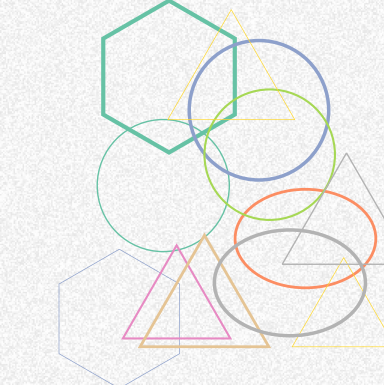[{"shape": "circle", "thickness": 1, "radius": 0.86, "center": [0.424, 0.518]}, {"shape": "hexagon", "thickness": 3, "radius": 0.99, "center": [0.439, 0.801]}, {"shape": "oval", "thickness": 2, "radius": 0.91, "center": [0.793, 0.38]}, {"shape": "hexagon", "thickness": 0.5, "radius": 0.9, "center": [0.31, 0.172]}, {"shape": "circle", "thickness": 2.5, "radius": 0.91, "center": [0.673, 0.714]}, {"shape": "triangle", "thickness": 1.5, "radius": 0.81, "center": [0.459, 0.201]}, {"shape": "circle", "thickness": 1.5, "radius": 0.85, "center": [0.701, 0.598]}, {"shape": "triangle", "thickness": 0.5, "radius": 0.77, "center": [0.893, 0.176]}, {"shape": "triangle", "thickness": 0.5, "radius": 0.95, "center": [0.601, 0.784]}, {"shape": "triangle", "thickness": 2, "radius": 0.97, "center": [0.531, 0.196]}, {"shape": "triangle", "thickness": 1, "radius": 0.96, "center": [0.9, 0.41]}, {"shape": "oval", "thickness": 2.5, "radius": 0.98, "center": [0.753, 0.265]}]